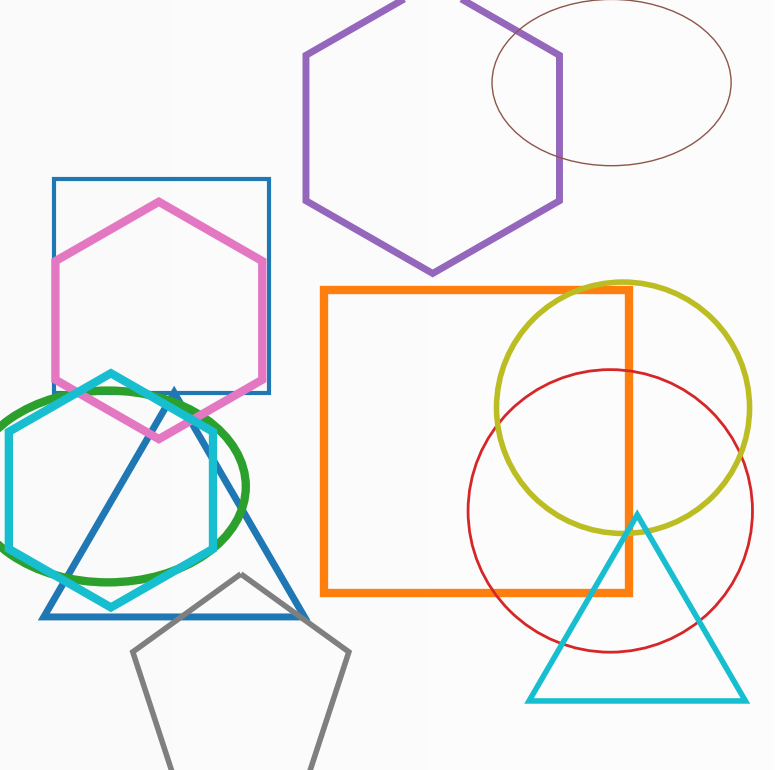[{"shape": "square", "thickness": 1.5, "radius": 0.7, "center": [0.209, 0.628]}, {"shape": "triangle", "thickness": 2.5, "radius": 0.97, "center": [0.225, 0.296]}, {"shape": "square", "thickness": 3, "radius": 0.98, "center": [0.615, 0.427]}, {"shape": "oval", "thickness": 3, "radius": 0.89, "center": [0.139, 0.368]}, {"shape": "circle", "thickness": 1, "radius": 0.92, "center": [0.787, 0.336]}, {"shape": "hexagon", "thickness": 2.5, "radius": 0.94, "center": [0.558, 0.834]}, {"shape": "oval", "thickness": 0.5, "radius": 0.77, "center": [0.789, 0.893]}, {"shape": "hexagon", "thickness": 3, "radius": 0.77, "center": [0.205, 0.584]}, {"shape": "pentagon", "thickness": 2, "radius": 0.73, "center": [0.311, 0.108]}, {"shape": "circle", "thickness": 2, "radius": 0.82, "center": [0.804, 0.47]}, {"shape": "hexagon", "thickness": 3, "radius": 0.76, "center": [0.143, 0.363]}, {"shape": "triangle", "thickness": 2, "radius": 0.81, "center": [0.822, 0.17]}]